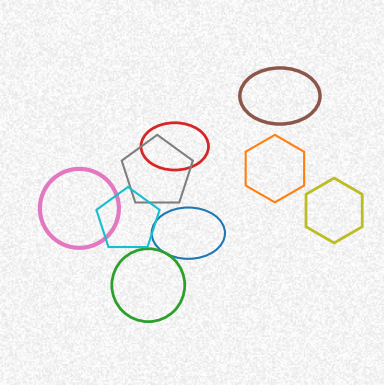[{"shape": "oval", "thickness": 1.5, "radius": 0.48, "center": [0.489, 0.394]}, {"shape": "hexagon", "thickness": 1.5, "radius": 0.44, "center": [0.714, 0.562]}, {"shape": "circle", "thickness": 2, "radius": 0.47, "center": [0.385, 0.259]}, {"shape": "oval", "thickness": 2, "radius": 0.44, "center": [0.454, 0.62]}, {"shape": "oval", "thickness": 2.5, "radius": 0.52, "center": [0.727, 0.751]}, {"shape": "circle", "thickness": 3, "radius": 0.51, "center": [0.206, 0.459]}, {"shape": "pentagon", "thickness": 1.5, "radius": 0.49, "center": [0.409, 0.553]}, {"shape": "hexagon", "thickness": 2, "radius": 0.42, "center": [0.868, 0.453]}, {"shape": "pentagon", "thickness": 1.5, "radius": 0.43, "center": [0.332, 0.428]}]